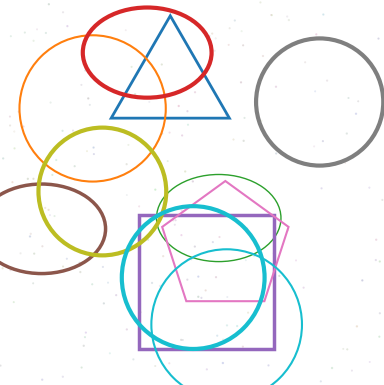[{"shape": "triangle", "thickness": 2, "radius": 0.89, "center": [0.442, 0.782]}, {"shape": "circle", "thickness": 1.5, "radius": 0.95, "center": [0.241, 0.718]}, {"shape": "oval", "thickness": 1, "radius": 0.81, "center": [0.568, 0.434]}, {"shape": "oval", "thickness": 3, "radius": 0.84, "center": [0.382, 0.863]}, {"shape": "square", "thickness": 2.5, "radius": 0.87, "center": [0.536, 0.267]}, {"shape": "oval", "thickness": 2.5, "radius": 0.83, "center": [0.108, 0.406]}, {"shape": "pentagon", "thickness": 1.5, "radius": 0.86, "center": [0.585, 0.357]}, {"shape": "circle", "thickness": 3, "radius": 0.83, "center": [0.83, 0.735]}, {"shape": "circle", "thickness": 3, "radius": 0.83, "center": [0.266, 0.503]}, {"shape": "circle", "thickness": 3, "radius": 0.93, "center": [0.502, 0.279]}, {"shape": "circle", "thickness": 1.5, "radius": 0.98, "center": [0.589, 0.157]}]